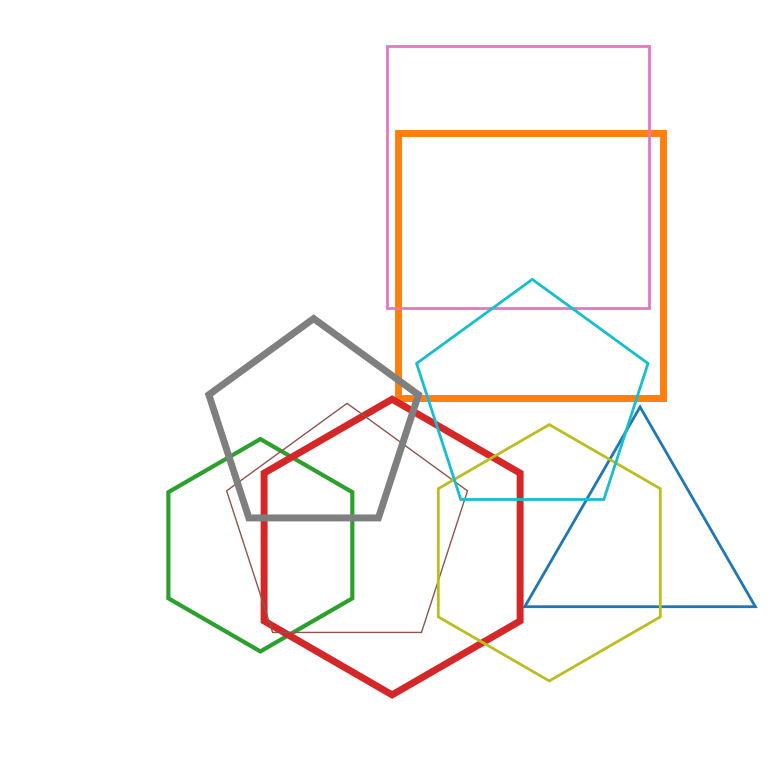[{"shape": "triangle", "thickness": 1, "radius": 0.86, "center": [0.831, 0.299]}, {"shape": "square", "thickness": 2.5, "radius": 0.86, "center": [0.689, 0.656]}, {"shape": "hexagon", "thickness": 1.5, "radius": 0.69, "center": [0.338, 0.292]}, {"shape": "hexagon", "thickness": 2.5, "radius": 0.96, "center": [0.509, 0.29]}, {"shape": "pentagon", "thickness": 0.5, "radius": 0.82, "center": [0.451, 0.312]}, {"shape": "square", "thickness": 1, "radius": 0.85, "center": [0.672, 0.77]}, {"shape": "pentagon", "thickness": 2.5, "radius": 0.72, "center": [0.407, 0.443]}, {"shape": "hexagon", "thickness": 1, "radius": 0.83, "center": [0.713, 0.282]}, {"shape": "pentagon", "thickness": 1, "radius": 0.79, "center": [0.691, 0.479]}]